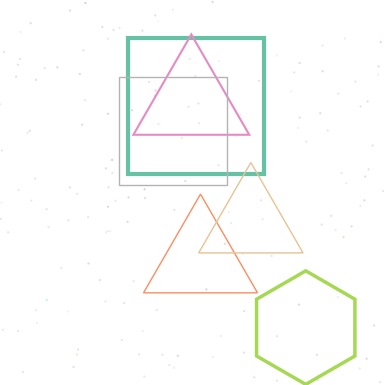[{"shape": "square", "thickness": 3, "radius": 0.88, "center": [0.509, 0.724]}, {"shape": "triangle", "thickness": 1, "radius": 0.85, "center": [0.521, 0.325]}, {"shape": "triangle", "thickness": 1.5, "radius": 0.87, "center": [0.497, 0.737]}, {"shape": "hexagon", "thickness": 2.5, "radius": 0.74, "center": [0.794, 0.149]}, {"shape": "triangle", "thickness": 1, "radius": 0.78, "center": [0.652, 0.421]}, {"shape": "square", "thickness": 1, "radius": 0.7, "center": [0.449, 0.661]}]